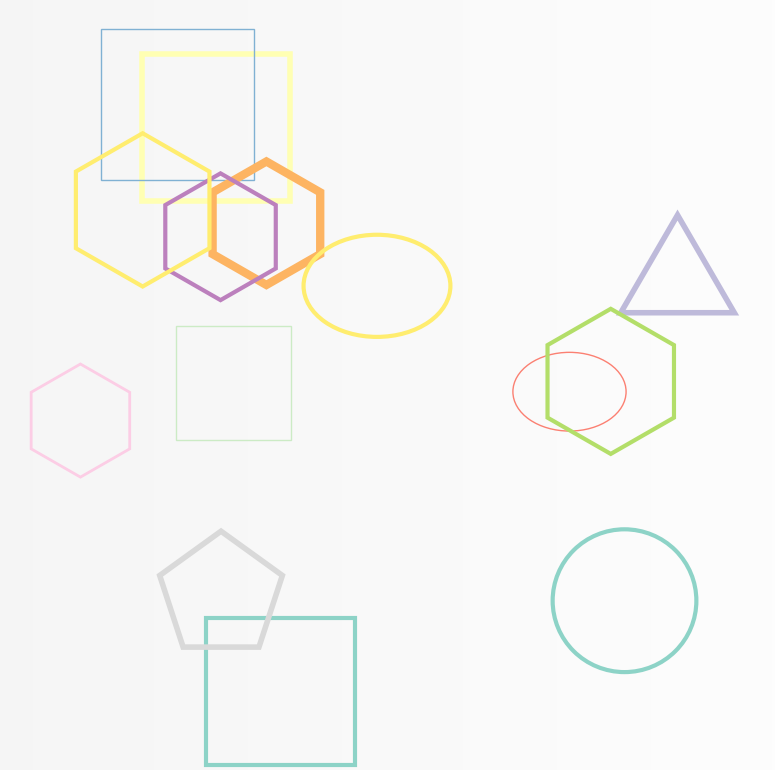[{"shape": "circle", "thickness": 1.5, "radius": 0.46, "center": [0.806, 0.22]}, {"shape": "square", "thickness": 1.5, "radius": 0.48, "center": [0.362, 0.102]}, {"shape": "square", "thickness": 2, "radius": 0.48, "center": [0.279, 0.834]}, {"shape": "triangle", "thickness": 2, "radius": 0.42, "center": [0.874, 0.636]}, {"shape": "oval", "thickness": 0.5, "radius": 0.37, "center": [0.735, 0.491]}, {"shape": "square", "thickness": 0.5, "radius": 0.49, "center": [0.229, 0.864]}, {"shape": "hexagon", "thickness": 3, "radius": 0.4, "center": [0.344, 0.71]}, {"shape": "hexagon", "thickness": 1.5, "radius": 0.47, "center": [0.788, 0.505]}, {"shape": "hexagon", "thickness": 1, "radius": 0.37, "center": [0.104, 0.454]}, {"shape": "pentagon", "thickness": 2, "radius": 0.42, "center": [0.285, 0.227]}, {"shape": "hexagon", "thickness": 1.5, "radius": 0.41, "center": [0.285, 0.693]}, {"shape": "square", "thickness": 0.5, "radius": 0.37, "center": [0.301, 0.502]}, {"shape": "oval", "thickness": 1.5, "radius": 0.47, "center": [0.486, 0.629]}, {"shape": "hexagon", "thickness": 1.5, "radius": 0.5, "center": [0.184, 0.727]}]